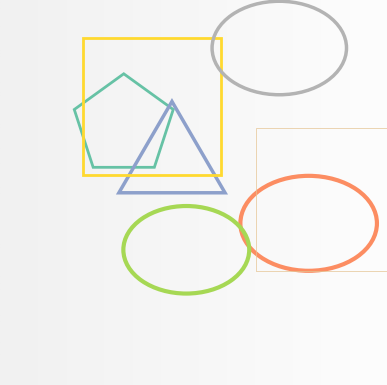[{"shape": "pentagon", "thickness": 2, "radius": 0.67, "center": [0.319, 0.674]}, {"shape": "oval", "thickness": 3, "radius": 0.88, "center": [0.797, 0.42]}, {"shape": "triangle", "thickness": 2.5, "radius": 0.79, "center": [0.444, 0.578]}, {"shape": "oval", "thickness": 3, "radius": 0.81, "center": [0.481, 0.351]}, {"shape": "square", "thickness": 2, "radius": 0.89, "center": [0.393, 0.723]}, {"shape": "square", "thickness": 0.5, "radius": 0.93, "center": [0.845, 0.483]}, {"shape": "oval", "thickness": 2.5, "radius": 0.87, "center": [0.721, 0.875]}]